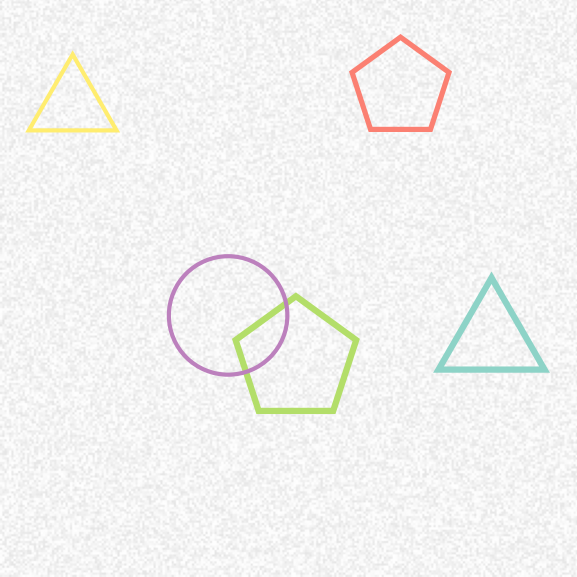[{"shape": "triangle", "thickness": 3, "radius": 0.53, "center": [0.851, 0.412]}, {"shape": "pentagon", "thickness": 2.5, "radius": 0.44, "center": [0.694, 0.846]}, {"shape": "pentagon", "thickness": 3, "radius": 0.55, "center": [0.512, 0.376]}, {"shape": "circle", "thickness": 2, "radius": 0.51, "center": [0.395, 0.453]}, {"shape": "triangle", "thickness": 2, "radius": 0.44, "center": [0.126, 0.817]}]